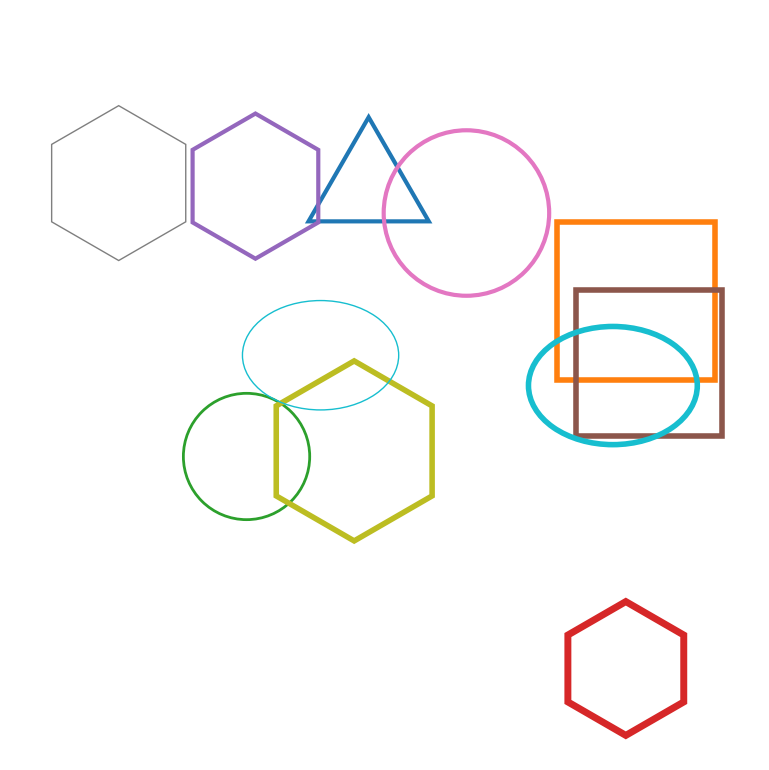[{"shape": "triangle", "thickness": 1.5, "radius": 0.45, "center": [0.479, 0.758]}, {"shape": "square", "thickness": 2, "radius": 0.51, "center": [0.826, 0.609]}, {"shape": "circle", "thickness": 1, "radius": 0.41, "center": [0.32, 0.407]}, {"shape": "hexagon", "thickness": 2.5, "radius": 0.43, "center": [0.813, 0.132]}, {"shape": "hexagon", "thickness": 1.5, "radius": 0.47, "center": [0.332, 0.758]}, {"shape": "square", "thickness": 2, "radius": 0.47, "center": [0.843, 0.528]}, {"shape": "circle", "thickness": 1.5, "radius": 0.54, "center": [0.606, 0.723]}, {"shape": "hexagon", "thickness": 0.5, "radius": 0.5, "center": [0.154, 0.762]}, {"shape": "hexagon", "thickness": 2, "radius": 0.58, "center": [0.46, 0.414]}, {"shape": "oval", "thickness": 0.5, "radius": 0.51, "center": [0.416, 0.539]}, {"shape": "oval", "thickness": 2, "radius": 0.55, "center": [0.796, 0.499]}]